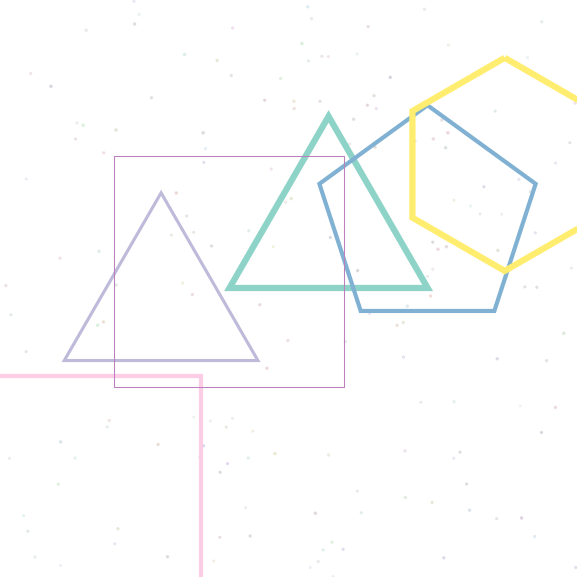[{"shape": "triangle", "thickness": 3, "radius": 0.99, "center": [0.569, 0.6]}, {"shape": "triangle", "thickness": 1.5, "radius": 0.97, "center": [0.279, 0.472]}, {"shape": "pentagon", "thickness": 2, "radius": 0.98, "center": [0.74, 0.62]}, {"shape": "square", "thickness": 2, "radius": 0.95, "center": [0.159, 0.158]}, {"shape": "square", "thickness": 0.5, "radius": 1.0, "center": [0.397, 0.529]}, {"shape": "hexagon", "thickness": 3, "radius": 0.92, "center": [0.874, 0.715]}]